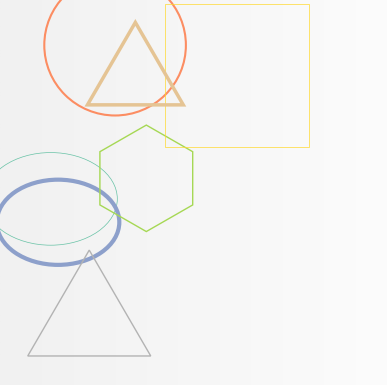[{"shape": "oval", "thickness": 0.5, "radius": 0.86, "center": [0.131, 0.483]}, {"shape": "circle", "thickness": 1.5, "radius": 0.91, "center": [0.297, 0.883]}, {"shape": "oval", "thickness": 3, "radius": 0.79, "center": [0.15, 0.423]}, {"shape": "hexagon", "thickness": 1, "radius": 0.69, "center": [0.378, 0.537]}, {"shape": "square", "thickness": 0.5, "radius": 0.93, "center": [0.612, 0.803]}, {"shape": "triangle", "thickness": 2.5, "radius": 0.71, "center": [0.349, 0.799]}, {"shape": "triangle", "thickness": 1, "radius": 0.92, "center": [0.23, 0.167]}]